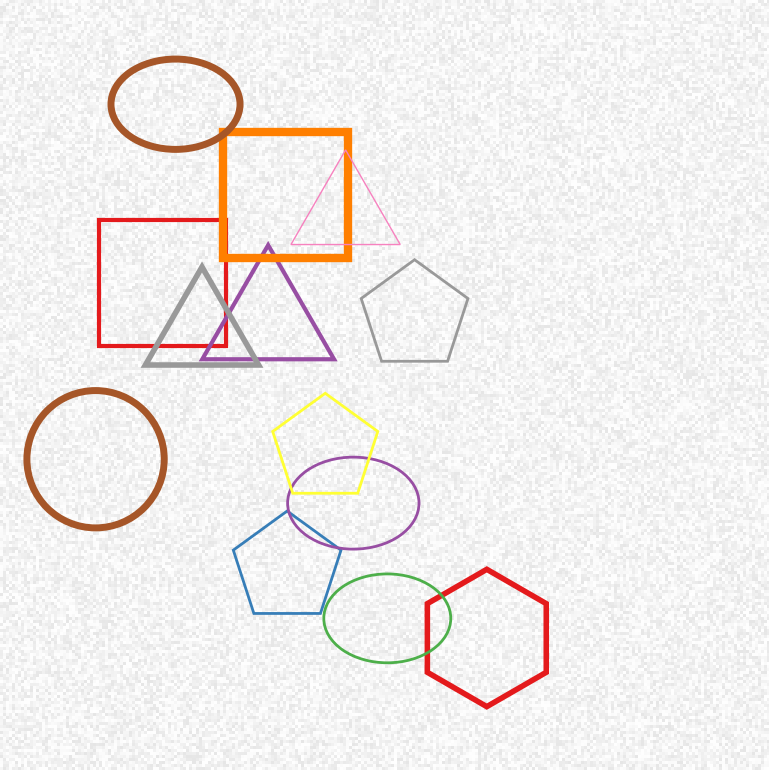[{"shape": "square", "thickness": 1.5, "radius": 0.41, "center": [0.211, 0.633]}, {"shape": "hexagon", "thickness": 2, "radius": 0.45, "center": [0.632, 0.171]}, {"shape": "pentagon", "thickness": 1, "radius": 0.37, "center": [0.373, 0.263]}, {"shape": "oval", "thickness": 1, "radius": 0.41, "center": [0.503, 0.197]}, {"shape": "triangle", "thickness": 1.5, "radius": 0.49, "center": [0.348, 0.583]}, {"shape": "oval", "thickness": 1, "radius": 0.43, "center": [0.459, 0.347]}, {"shape": "square", "thickness": 3, "radius": 0.41, "center": [0.371, 0.747]}, {"shape": "pentagon", "thickness": 1, "radius": 0.36, "center": [0.422, 0.417]}, {"shape": "oval", "thickness": 2.5, "radius": 0.42, "center": [0.228, 0.865]}, {"shape": "circle", "thickness": 2.5, "radius": 0.45, "center": [0.124, 0.404]}, {"shape": "triangle", "thickness": 0.5, "radius": 0.41, "center": [0.449, 0.723]}, {"shape": "triangle", "thickness": 2, "radius": 0.42, "center": [0.262, 0.568]}, {"shape": "pentagon", "thickness": 1, "radius": 0.36, "center": [0.538, 0.59]}]